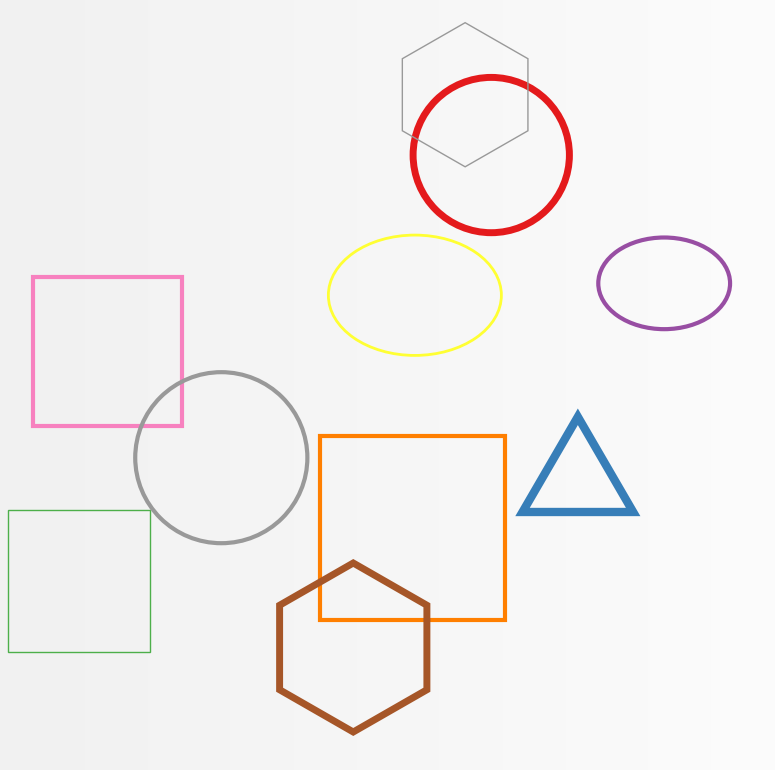[{"shape": "circle", "thickness": 2.5, "radius": 0.5, "center": [0.634, 0.799]}, {"shape": "triangle", "thickness": 3, "radius": 0.41, "center": [0.746, 0.376]}, {"shape": "square", "thickness": 0.5, "radius": 0.46, "center": [0.102, 0.246]}, {"shape": "oval", "thickness": 1.5, "radius": 0.43, "center": [0.857, 0.632]}, {"shape": "square", "thickness": 1.5, "radius": 0.6, "center": [0.533, 0.314]}, {"shape": "oval", "thickness": 1, "radius": 0.56, "center": [0.535, 0.617]}, {"shape": "hexagon", "thickness": 2.5, "radius": 0.55, "center": [0.456, 0.159]}, {"shape": "square", "thickness": 1.5, "radius": 0.48, "center": [0.139, 0.544]}, {"shape": "circle", "thickness": 1.5, "radius": 0.56, "center": [0.286, 0.406]}, {"shape": "hexagon", "thickness": 0.5, "radius": 0.47, "center": [0.6, 0.877]}]